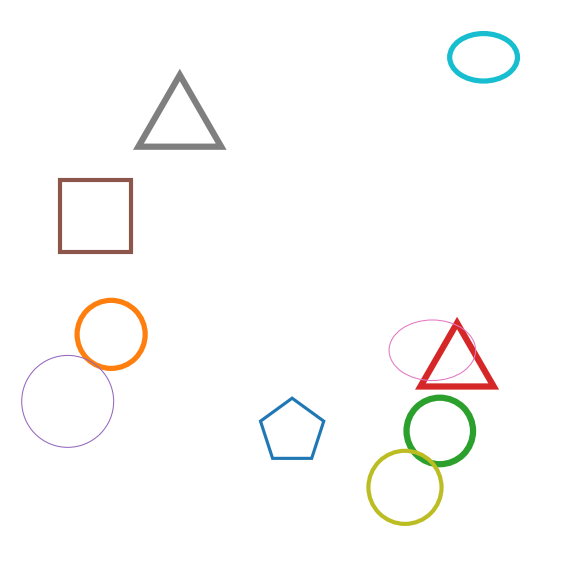[{"shape": "pentagon", "thickness": 1.5, "radius": 0.29, "center": [0.506, 0.252]}, {"shape": "circle", "thickness": 2.5, "radius": 0.29, "center": [0.192, 0.42]}, {"shape": "circle", "thickness": 3, "radius": 0.29, "center": [0.762, 0.253]}, {"shape": "triangle", "thickness": 3, "radius": 0.37, "center": [0.791, 0.367]}, {"shape": "circle", "thickness": 0.5, "radius": 0.4, "center": [0.117, 0.304]}, {"shape": "square", "thickness": 2, "radius": 0.31, "center": [0.165, 0.625]}, {"shape": "oval", "thickness": 0.5, "radius": 0.37, "center": [0.749, 0.393]}, {"shape": "triangle", "thickness": 3, "radius": 0.41, "center": [0.311, 0.786]}, {"shape": "circle", "thickness": 2, "radius": 0.32, "center": [0.701, 0.155]}, {"shape": "oval", "thickness": 2.5, "radius": 0.29, "center": [0.837, 0.9]}]